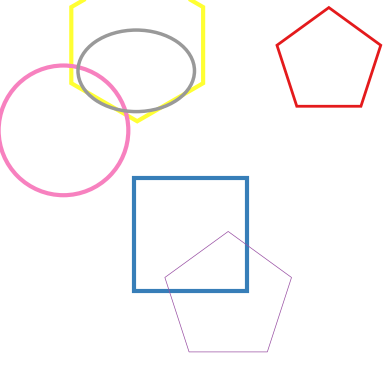[{"shape": "pentagon", "thickness": 2, "radius": 0.71, "center": [0.854, 0.839]}, {"shape": "square", "thickness": 3, "radius": 0.74, "center": [0.496, 0.392]}, {"shape": "pentagon", "thickness": 0.5, "radius": 0.86, "center": [0.593, 0.226]}, {"shape": "hexagon", "thickness": 3, "radius": 0.99, "center": [0.356, 0.883]}, {"shape": "circle", "thickness": 3, "radius": 0.84, "center": [0.165, 0.661]}, {"shape": "oval", "thickness": 2.5, "radius": 0.76, "center": [0.354, 0.816]}]